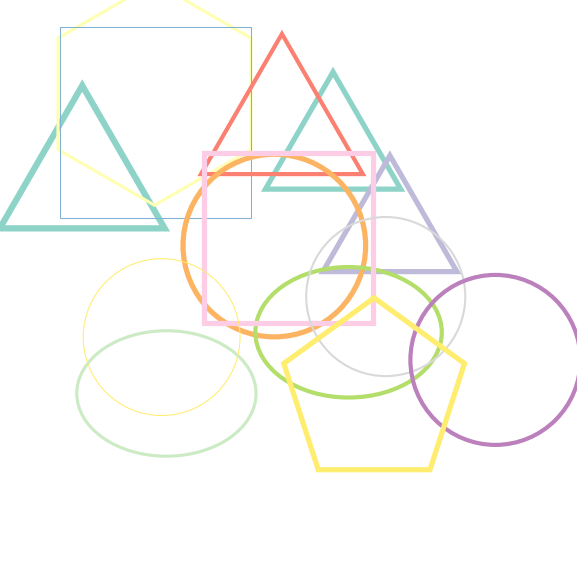[{"shape": "triangle", "thickness": 3, "radius": 0.82, "center": [0.142, 0.686]}, {"shape": "triangle", "thickness": 2.5, "radius": 0.68, "center": [0.577, 0.739]}, {"shape": "hexagon", "thickness": 1.5, "radius": 0.96, "center": [0.267, 0.837]}, {"shape": "triangle", "thickness": 2.5, "radius": 0.67, "center": [0.675, 0.596]}, {"shape": "triangle", "thickness": 2, "radius": 0.81, "center": [0.488, 0.779]}, {"shape": "square", "thickness": 0.5, "radius": 0.83, "center": [0.27, 0.787]}, {"shape": "circle", "thickness": 2.5, "radius": 0.79, "center": [0.475, 0.574]}, {"shape": "oval", "thickness": 2, "radius": 0.81, "center": [0.604, 0.424]}, {"shape": "square", "thickness": 2.5, "radius": 0.73, "center": [0.499, 0.587]}, {"shape": "circle", "thickness": 1, "radius": 0.69, "center": [0.668, 0.486]}, {"shape": "circle", "thickness": 2, "radius": 0.74, "center": [0.858, 0.376]}, {"shape": "oval", "thickness": 1.5, "radius": 0.78, "center": [0.288, 0.318]}, {"shape": "circle", "thickness": 0.5, "radius": 0.68, "center": [0.28, 0.415]}, {"shape": "pentagon", "thickness": 2.5, "radius": 0.82, "center": [0.648, 0.319]}]